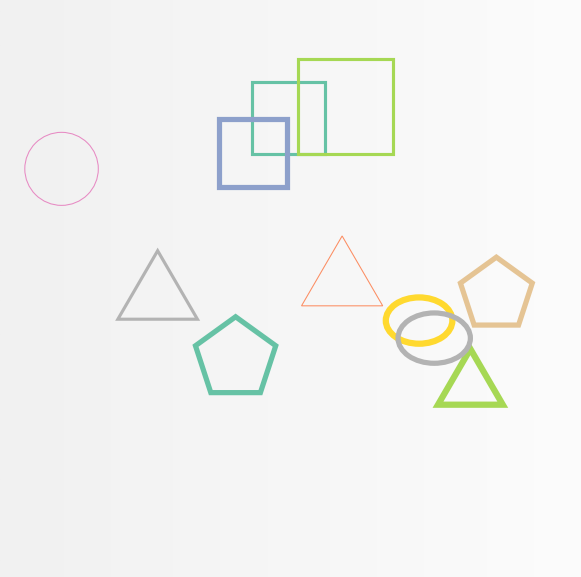[{"shape": "pentagon", "thickness": 2.5, "radius": 0.36, "center": [0.405, 0.378]}, {"shape": "square", "thickness": 1.5, "radius": 0.31, "center": [0.496, 0.795]}, {"shape": "triangle", "thickness": 0.5, "radius": 0.4, "center": [0.589, 0.51]}, {"shape": "square", "thickness": 2.5, "radius": 0.29, "center": [0.435, 0.734]}, {"shape": "circle", "thickness": 0.5, "radius": 0.32, "center": [0.106, 0.707]}, {"shape": "triangle", "thickness": 3, "radius": 0.32, "center": [0.809, 0.331]}, {"shape": "square", "thickness": 1.5, "radius": 0.41, "center": [0.595, 0.815]}, {"shape": "oval", "thickness": 3, "radius": 0.29, "center": [0.721, 0.444]}, {"shape": "pentagon", "thickness": 2.5, "radius": 0.32, "center": [0.854, 0.489]}, {"shape": "oval", "thickness": 2.5, "radius": 0.31, "center": [0.747, 0.414]}, {"shape": "triangle", "thickness": 1.5, "radius": 0.4, "center": [0.271, 0.486]}]